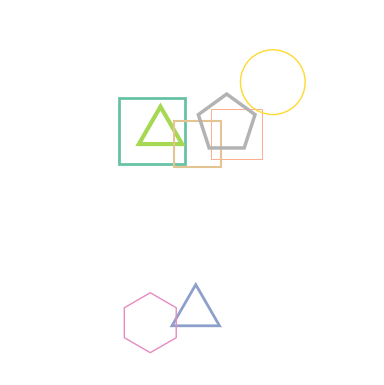[{"shape": "square", "thickness": 2, "radius": 0.43, "center": [0.394, 0.66]}, {"shape": "square", "thickness": 0.5, "radius": 0.33, "center": [0.614, 0.652]}, {"shape": "triangle", "thickness": 2, "radius": 0.36, "center": [0.508, 0.189]}, {"shape": "hexagon", "thickness": 1, "radius": 0.39, "center": [0.39, 0.162]}, {"shape": "triangle", "thickness": 3, "radius": 0.32, "center": [0.417, 0.658]}, {"shape": "circle", "thickness": 1, "radius": 0.42, "center": [0.709, 0.787]}, {"shape": "square", "thickness": 1.5, "radius": 0.3, "center": [0.513, 0.626]}, {"shape": "pentagon", "thickness": 2.5, "radius": 0.39, "center": [0.589, 0.678]}]